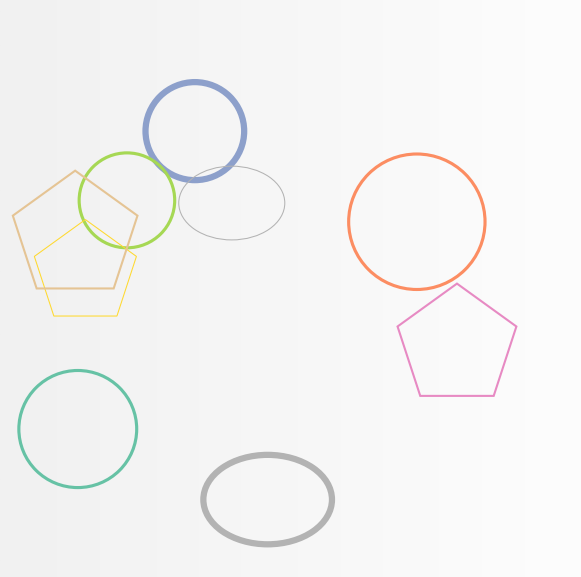[{"shape": "circle", "thickness": 1.5, "radius": 0.51, "center": [0.134, 0.256]}, {"shape": "circle", "thickness": 1.5, "radius": 0.59, "center": [0.717, 0.615]}, {"shape": "circle", "thickness": 3, "radius": 0.42, "center": [0.335, 0.772]}, {"shape": "pentagon", "thickness": 1, "radius": 0.54, "center": [0.786, 0.401]}, {"shape": "circle", "thickness": 1.5, "radius": 0.41, "center": [0.218, 0.652]}, {"shape": "pentagon", "thickness": 0.5, "radius": 0.46, "center": [0.147, 0.527]}, {"shape": "pentagon", "thickness": 1, "radius": 0.56, "center": [0.129, 0.591]}, {"shape": "oval", "thickness": 0.5, "radius": 0.46, "center": [0.399, 0.648]}, {"shape": "oval", "thickness": 3, "radius": 0.55, "center": [0.461, 0.134]}]